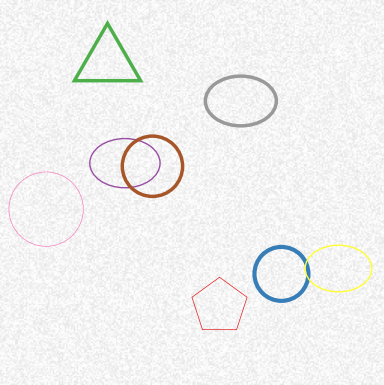[{"shape": "pentagon", "thickness": 0.5, "radius": 0.38, "center": [0.57, 0.205]}, {"shape": "circle", "thickness": 3, "radius": 0.35, "center": [0.731, 0.289]}, {"shape": "triangle", "thickness": 2.5, "radius": 0.5, "center": [0.279, 0.84]}, {"shape": "oval", "thickness": 1, "radius": 0.46, "center": [0.324, 0.576]}, {"shape": "oval", "thickness": 1, "radius": 0.43, "center": [0.879, 0.303]}, {"shape": "circle", "thickness": 2.5, "radius": 0.39, "center": [0.396, 0.568]}, {"shape": "circle", "thickness": 0.5, "radius": 0.48, "center": [0.12, 0.457]}, {"shape": "oval", "thickness": 2.5, "radius": 0.46, "center": [0.626, 0.738]}]